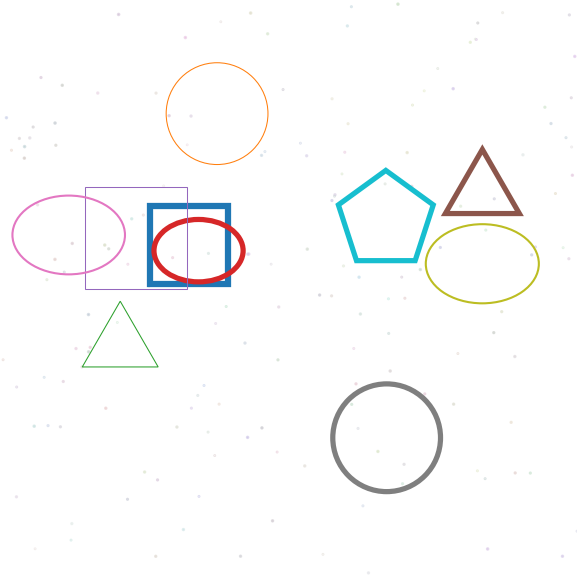[{"shape": "square", "thickness": 3, "radius": 0.34, "center": [0.327, 0.575]}, {"shape": "circle", "thickness": 0.5, "radius": 0.44, "center": [0.376, 0.802]}, {"shape": "triangle", "thickness": 0.5, "radius": 0.38, "center": [0.208, 0.402]}, {"shape": "oval", "thickness": 2.5, "radius": 0.39, "center": [0.344, 0.565]}, {"shape": "square", "thickness": 0.5, "radius": 0.44, "center": [0.235, 0.587]}, {"shape": "triangle", "thickness": 2.5, "radius": 0.37, "center": [0.835, 0.666]}, {"shape": "oval", "thickness": 1, "radius": 0.49, "center": [0.119, 0.592]}, {"shape": "circle", "thickness": 2.5, "radius": 0.47, "center": [0.67, 0.241]}, {"shape": "oval", "thickness": 1, "radius": 0.49, "center": [0.835, 0.542]}, {"shape": "pentagon", "thickness": 2.5, "radius": 0.43, "center": [0.668, 0.618]}]